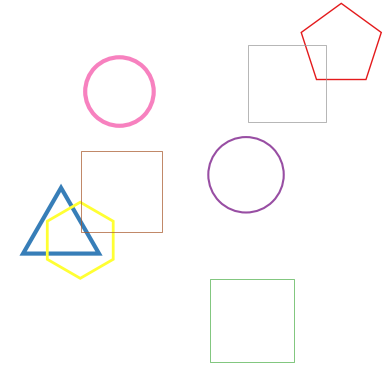[{"shape": "pentagon", "thickness": 1, "radius": 0.55, "center": [0.886, 0.882]}, {"shape": "triangle", "thickness": 3, "radius": 0.57, "center": [0.159, 0.398]}, {"shape": "square", "thickness": 0.5, "radius": 0.54, "center": [0.655, 0.167]}, {"shape": "circle", "thickness": 1.5, "radius": 0.49, "center": [0.639, 0.546]}, {"shape": "hexagon", "thickness": 2, "radius": 0.49, "center": [0.208, 0.376]}, {"shape": "square", "thickness": 0.5, "radius": 0.52, "center": [0.315, 0.503]}, {"shape": "circle", "thickness": 3, "radius": 0.44, "center": [0.31, 0.762]}, {"shape": "square", "thickness": 0.5, "radius": 0.51, "center": [0.745, 0.783]}]